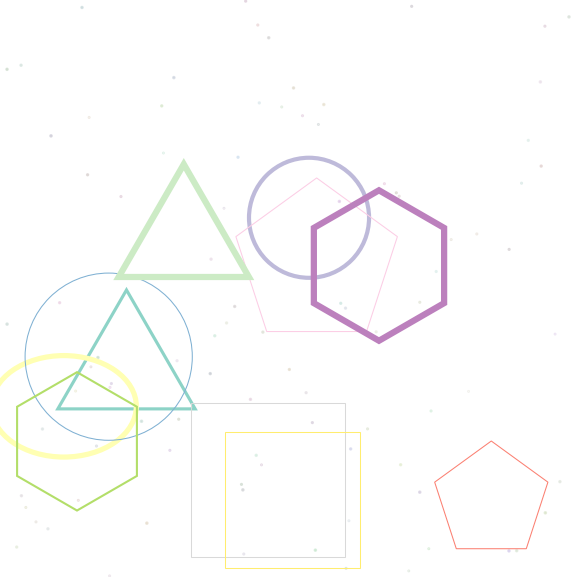[{"shape": "triangle", "thickness": 1.5, "radius": 0.69, "center": [0.219, 0.36]}, {"shape": "oval", "thickness": 2.5, "radius": 0.63, "center": [0.111, 0.296]}, {"shape": "circle", "thickness": 2, "radius": 0.52, "center": [0.535, 0.622]}, {"shape": "pentagon", "thickness": 0.5, "radius": 0.52, "center": [0.851, 0.132]}, {"shape": "circle", "thickness": 0.5, "radius": 0.72, "center": [0.188, 0.382]}, {"shape": "hexagon", "thickness": 1, "radius": 0.6, "center": [0.133, 0.235]}, {"shape": "pentagon", "thickness": 0.5, "radius": 0.74, "center": [0.548, 0.544]}, {"shape": "square", "thickness": 0.5, "radius": 0.67, "center": [0.465, 0.169]}, {"shape": "hexagon", "thickness": 3, "radius": 0.65, "center": [0.656, 0.539]}, {"shape": "triangle", "thickness": 3, "radius": 0.65, "center": [0.318, 0.585]}, {"shape": "square", "thickness": 0.5, "radius": 0.59, "center": [0.506, 0.134]}]